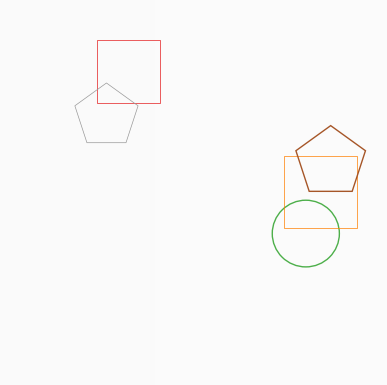[{"shape": "square", "thickness": 0.5, "radius": 0.41, "center": [0.332, 0.815]}, {"shape": "circle", "thickness": 1, "radius": 0.43, "center": [0.789, 0.393]}, {"shape": "square", "thickness": 0.5, "radius": 0.47, "center": [0.826, 0.501]}, {"shape": "pentagon", "thickness": 1, "radius": 0.47, "center": [0.853, 0.579]}, {"shape": "pentagon", "thickness": 0.5, "radius": 0.43, "center": [0.275, 0.699]}]